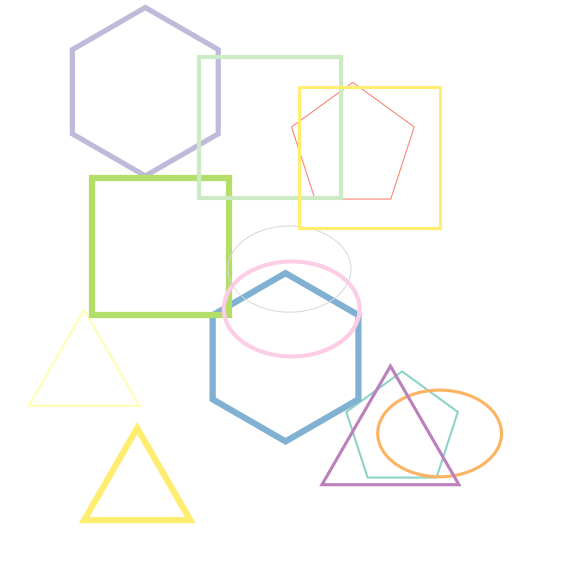[{"shape": "pentagon", "thickness": 1, "radius": 0.51, "center": [0.696, 0.254]}, {"shape": "triangle", "thickness": 1, "radius": 0.55, "center": [0.146, 0.352]}, {"shape": "hexagon", "thickness": 2.5, "radius": 0.73, "center": [0.252, 0.84]}, {"shape": "pentagon", "thickness": 0.5, "radius": 0.56, "center": [0.611, 0.745]}, {"shape": "hexagon", "thickness": 3, "radius": 0.73, "center": [0.494, 0.38]}, {"shape": "oval", "thickness": 1.5, "radius": 0.54, "center": [0.761, 0.249]}, {"shape": "square", "thickness": 3, "radius": 0.59, "center": [0.278, 0.572]}, {"shape": "oval", "thickness": 2, "radius": 0.59, "center": [0.505, 0.464]}, {"shape": "oval", "thickness": 0.5, "radius": 0.53, "center": [0.501, 0.533]}, {"shape": "triangle", "thickness": 1.5, "radius": 0.68, "center": [0.676, 0.228]}, {"shape": "square", "thickness": 2, "radius": 0.61, "center": [0.467, 0.779]}, {"shape": "triangle", "thickness": 3, "radius": 0.53, "center": [0.238, 0.152]}, {"shape": "square", "thickness": 1.5, "radius": 0.61, "center": [0.64, 0.727]}]